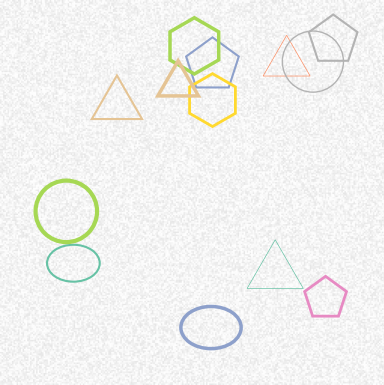[{"shape": "oval", "thickness": 1.5, "radius": 0.34, "center": [0.191, 0.316]}, {"shape": "triangle", "thickness": 0.5, "radius": 0.42, "center": [0.715, 0.293]}, {"shape": "triangle", "thickness": 0.5, "radius": 0.35, "center": [0.744, 0.838]}, {"shape": "pentagon", "thickness": 1.5, "radius": 0.36, "center": [0.552, 0.831]}, {"shape": "oval", "thickness": 2.5, "radius": 0.39, "center": [0.548, 0.149]}, {"shape": "pentagon", "thickness": 2, "radius": 0.29, "center": [0.846, 0.225]}, {"shape": "circle", "thickness": 3, "radius": 0.4, "center": [0.172, 0.451]}, {"shape": "hexagon", "thickness": 2.5, "radius": 0.37, "center": [0.505, 0.881]}, {"shape": "hexagon", "thickness": 2, "radius": 0.34, "center": [0.552, 0.74]}, {"shape": "triangle", "thickness": 1.5, "radius": 0.38, "center": [0.304, 0.729]}, {"shape": "triangle", "thickness": 2.5, "radius": 0.3, "center": [0.463, 0.781]}, {"shape": "circle", "thickness": 1, "radius": 0.4, "center": [0.813, 0.84]}, {"shape": "pentagon", "thickness": 1.5, "radius": 0.33, "center": [0.865, 0.896]}]